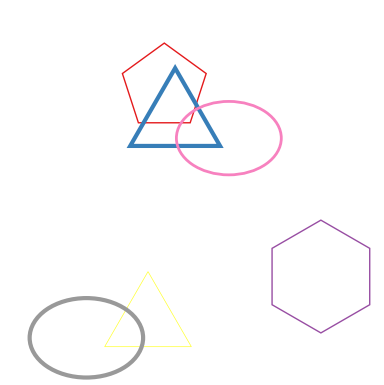[{"shape": "pentagon", "thickness": 1, "radius": 0.57, "center": [0.427, 0.774]}, {"shape": "triangle", "thickness": 3, "radius": 0.67, "center": [0.455, 0.688]}, {"shape": "hexagon", "thickness": 1, "radius": 0.73, "center": [0.833, 0.282]}, {"shape": "triangle", "thickness": 0.5, "radius": 0.65, "center": [0.384, 0.165]}, {"shape": "oval", "thickness": 2, "radius": 0.68, "center": [0.594, 0.641]}, {"shape": "oval", "thickness": 3, "radius": 0.74, "center": [0.224, 0.123]}]